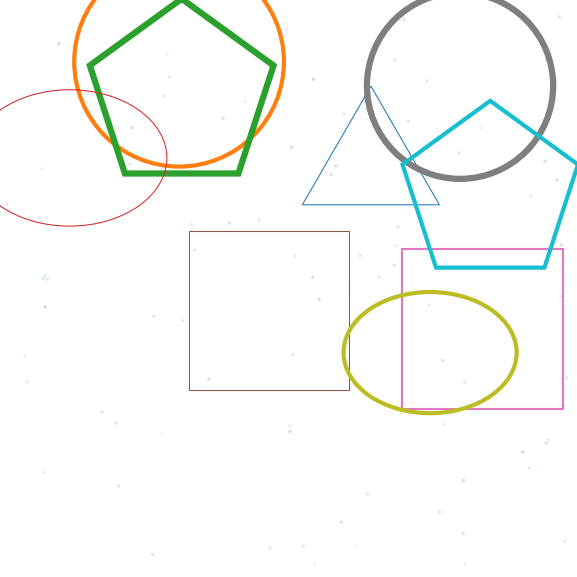[{"shape": "triangle", "thickness": 0.5, "radius": 0.69, "center": [0.642, 0.713]}, {"shape": "circle", "thickness": 2, "radius": 0.91, "center": [0.31, 0.892]}, {"shape": "pentagon", "thickness": 3, "radius": 0.84, "center": [0.315, 0.834]}, {"shape": "oval", "thickness": 0.5, "radius": 0.84, "center": [0.12, 0.726]}, {"shape": "square", "thickness": 0.5, "radius": 0.69, "center": [0.466, 0.461]}, {"shape": "square", "thickness": 1, "radius": 0.7, "center": [0.836, 0.429]}, {"shape": "circle", "thickness": 3, "radius": 0.81, "center": [0.797, 0.851]}, {"shape": "oval", "thickness": 2, "radius": 0.75, "center": [0.745, 0.389]}, {"shape": "pentagon", "thickness": 2, "radius": 0.8, "center": [0.849, 0.665]}]